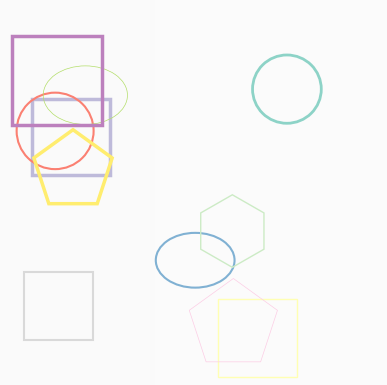[{"shape": "circle", "thickness": 2, "radius": 0.44, "center": [0.74, 0.768]}, {"shape": "square", "thickness": 1, "radius": 0.51, "center": [0.665, 0.123]}, {"shape": "square", "thickness": 2.5, "radius": 0.5, "center": [0.183, 0.644]}, {"shape": "circle", "thickness": 1.5, "radius": 0.5, "center": [0.142, 0.66]}, {"shape": "oval", "thickness": 1.5, "radius": 0.51, "center": [0.504, 0.324]}, {"shape": "oval", "thickness": 0.5, "radius": 0.54, "center": [0.22, 0.753]}, {"shape": "pentagon", "thickness": 0.5, "radius": 0.6, "center": [0.602, 0.157]}, {"shape": "square", "thickness": 1.5, "radius": 0.44, "center": [0.151, 0.205]}, {"shape": "square", "thickness": 2.5, "radius": 0.58, "center": [0.148, 0.791]}, {"shape": "hexagon", "thickness": 1, "radius": 0.47, "center": [0.6, 0.4]}, {"shape": "pentagon", "thickness": 2.5, "radius": 0.53, "center": [0.188, 0.557]}]